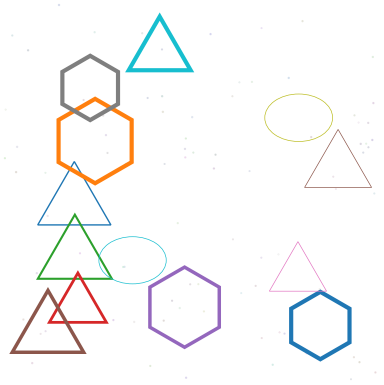[{"shape": "triangle", "thickness": 1, "radius": 0.55, "center": [0.193, 0.471]}, {"shape": "hexagon", "thickness": 3, "radius": 0.44, "center": [0.832, 0.154]}, {"shape": "hexagon", "thickness": 3, "radius": 0.55, "center": [0.247, 0.634]}, {"shape": "triangle", "thickness": 1.5, "radius": 0.56, "center": [0.194, 0.331]}, {"shape": "triangle", "thickness": 2, "radius": 0.43, "center": [0.202, 0.205]}, {"shape": "hexagon", "thickness": 2.5, "radius": 0.52, "center": [0.479, 0.202]}, {"shape": "triangle", "thickness": 2.5, "radius": 0.54, "center": [0.125, 0.139]}, {"shape": "triangle", "thickness": 0.5, "radius": 0.5, "center": [0.878, 0.563]}, {"shape": "triangle", "thickness": 0.5, "radius": 0.43, "center": [0.774, 0.287]}, {"shape": "hexagon", "thickness": 3, "radius": 0.42, "center": [0.234, 0.772]}, {"shape": "oval", "thickness": 0.5, "radius": 0.44, "center": [0.776, 0.694]}, {"shape": "triangle", "thickness": 3, "radius": 0.46, "center": [0.415, 0.864]}, {"shape": "oval", "thickness": 0.5, "radius": 0.44, "center": [0.344, 0.324]}]